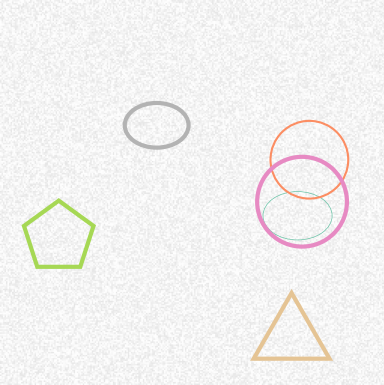[{"shape": "oval", "thickness": 0.5, "radius": 0.45, "center": [0.773, 0.44]}, {"shape": "circle", "thickness": 1.5, "radius": 0.5, "center": [0.804, 0.585]}, {"shape": "circle", "thickness": 3, "radius": 0.58, "center": [0.785, 0.476]}, {"shape": "pentagon", "thickness": 3, "radius": 0.47, "center": [0.153, 0.384]}, {"shape": "triangle", "thickness": 3, "radius": 0.57, "center": [0.757, 0.125]}, {"shape": "oval", "thickness": 3, "radius": 0.41, "center": [0.407, 0.675]}]